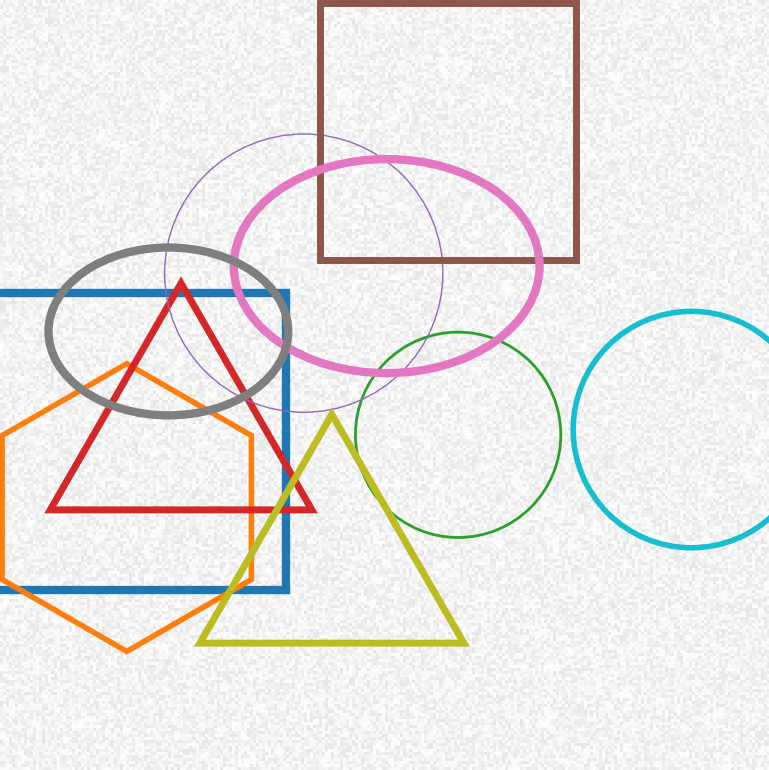[{"shape": "square", "thickness": 3, "radius": 0.97, "center": [0.178, 0.427]}, {"shape": "hexagon", "thickness": 2, "radius": 0.93, "center": [0.165, 0.341]}, {"shape": "circle", "thickness": 1, "radius": 0.67, "center": [0.595, 0.435]}, {"shape": "triangle", "thickness": 2.5, "radius": 0.98, "center": [0.235, 0.436]}, {"shape": "circle", "thickness": 0.5, "radius": 0.9, "center": [0.394, 0.645]}, {"shape": "square", "thickness": 2.5, "radius": 0.83, "center": [0.582, 0.829]}, {"shape": "oval", "thickness": 3, "radius": 0.99, "center": [0.502, 0.654]}, {"shape": "oval", "thickness": 3, "radius": 0.78, "center": [0.219, 0.57]}, {"shape": "triangle", "thickness": 2.5, "radius": 0.99, "center": [0.431, 0.264]}, {"shape": "circle", "thickness": 2, "radius": 0.77, "center": [0.898, 0.442]}]